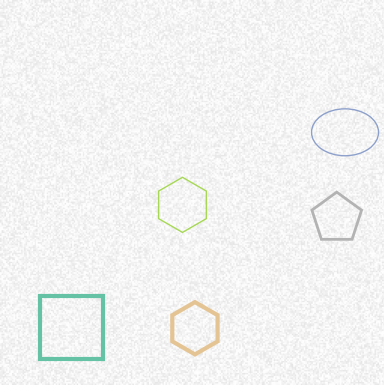[{"shape": "square", "thickness": 3, "radius": 0.41, "center": [0.185, 0.149]}, {"shape": "oval", "thickness": 1, "radius": 0.44, "center": [0.896, 0.656]}, {"shape": "hexagon", "thickness": 1, "radius": 0.36, "center": [0.474, 0.468]}, {"shape": "hexagon", "thickness": 3, "radius": 0.34, "center": [0.506, 0.147]}, {"shape": "pentagon", "thickness": 2, "radius": 0.34, "center": [0.875, 0.433]}]